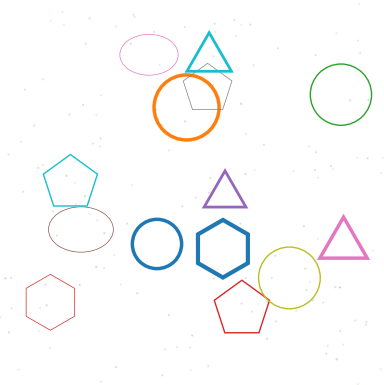[{"shape": "circle", "thickness": 2.5, "radius": 0.32, "center": [0.408, 0.366]}, {"shape": "hexagon", "thickness": 3, "radius": 0.37, "center": [0.579, 0.354]}, {"shape": "circle", "thickness": 2.5, "radius": 0.42, "center": [0.485, 0.721]}, {"shape": "circle", "thickness": 1, "radius": 0.4, "center": [0.886, 0.754]}, {"shape": "hexagon", "thickness": 0.5, "radius": 0.36, "center": [0.131, 0.215]}, {"shape": "pentagon", "thickness": 1, "radius": 0.38, "center": [0.628, 0.197]}, {"shape": "triangle", "thickness": 2, "radius": 0.31, "center": [0.585, 0.494]}, {"shape": "oval", "thickness": 0.5, "radius": 0.42, "center": [0.21, 0.404]}, {"shape": "triangle", "thickness": 2.5, "radius": 0.35, "center": [0.892, 0.365]}, {"shape": "oval", "thickness": 0.5, "radius": 0.38, "center": [0.387, 0.858]}, {"shape": "pentagon", "thickness": 0.5, "radius": 0.33, "center": [0.539, 0.769]}, {"shape": "circle", "thickness": 1, "radius": 0.4, "center": [0.752, 0.278]}, {"shape": "pentagon", "thickness": 1, "radius": 0.37, "center": [0.183, 0.525]}, {"shape": "triangle", "thickness": 2, "radius": 0.33, "center": [0.543, 0.848]}]